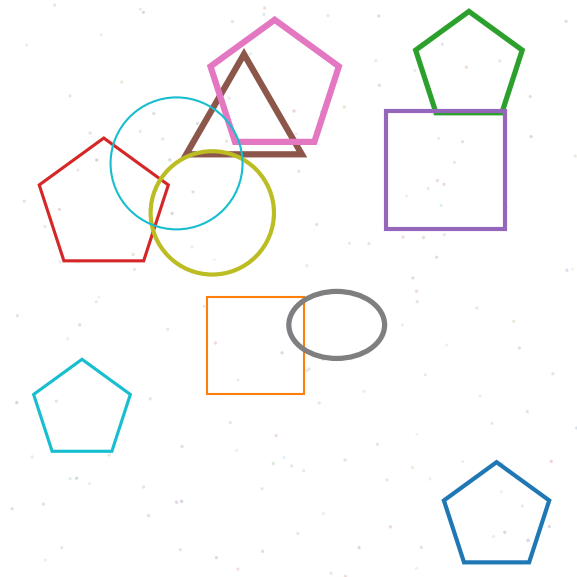[{"shape": "pentagon", "thickness": 2, "radius": 0.48, "center": [0.86, 0.103]}, {"shape": "square", "thickness": 1, "radius": 0.42, "center": [0.443, 0.401]}, {"shape": "pentagon", "thickness": 2.5, "radius": 0.49, "center": [0.812, 0.882]}, {"shape": "pentagon", "thickness": 1.5, "radius": 0.59, "center": [0.18, 0.643]}, {"shape": "square", "thickness": 2, "radius": 0.51, "center": [0.772, 0.705]}, {"shape": "triangle", "thickness": 3, "radius": 0.58, "center": [0.423, 0.79]}, {"shape": "pentagon", "thickness": 3, "radius": 0.58, "center": [0.476, 0.848]}, {"shape": "oval", "thickness": 2.5, "radius": 0.41, "center": [0.583, 0.436]}, {"shape": "circle", "thickness": 2, "radius": 0.53, "center": [0.368, 0.631]}, {"shape": "pentagon", "thickness": 1.5, "radius": 0.44, "center": [0.142, 0.289]}, {"shape": "circle", "thickness": 1, "radius": 0.57, "center": [0.306, 0.716]}]